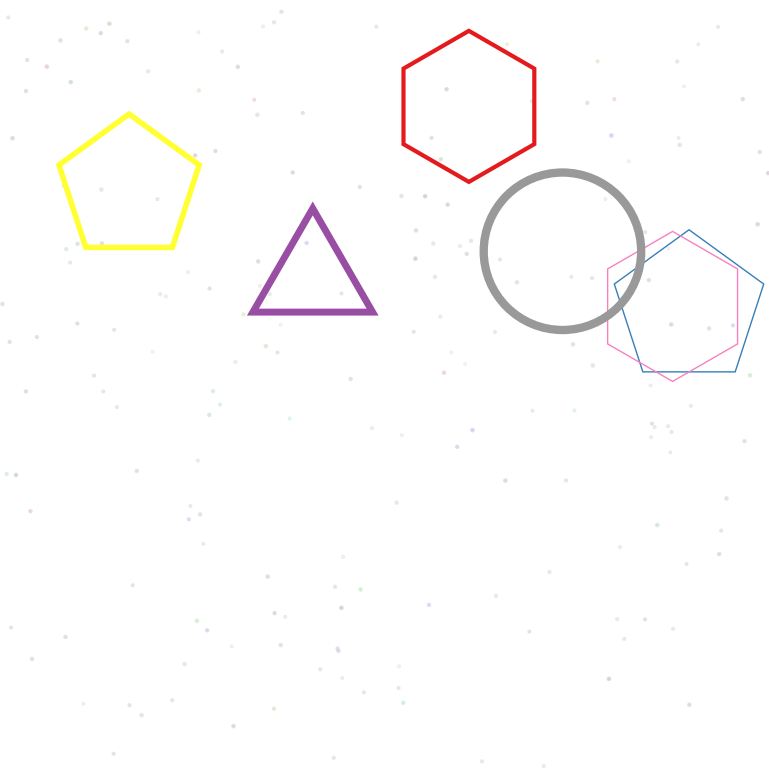[{"shape": "hexagon", "thickness": 1.5, "radius": 0.49, "center": [0.609, 0.862]}, {"shape": "pentagon", "thickness": 0.5, "radius": 0.51, "center": [0.895, 0.6]}, {"shape": "triangle", "thickness": 2.5, "radius": 0.45, "center": [0.406, 0.64]}, {"shape": "pentagon", "thickness": 2, "radius": 0.48, "center": [0.168, 0.756]}, {"shape": "hexagon", "thickness": 0.5, "radius": 0.49, "center": [0.874, 0.602]}, {"shape": "circle", "thickness": 3, "radius": 0.51, "center": [0.73, 0.674]}]